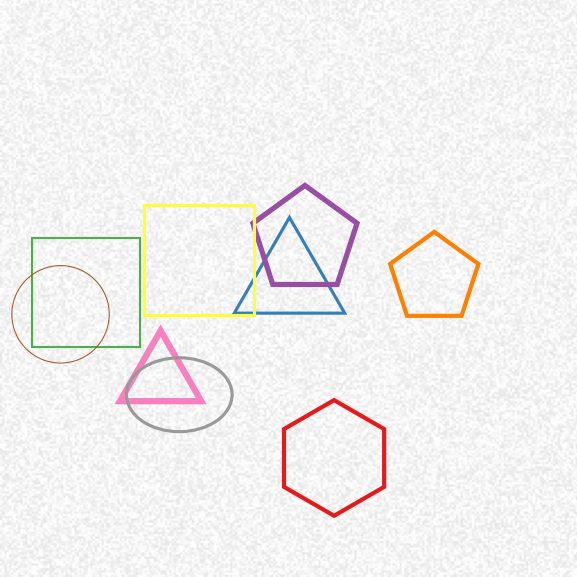[{"shape": "hexagon", "thickness": 2, "radius": 0.5, "center": [0.578, 0.206]}, {"shape": "triangle", "thickness": 1.5, "radius": 0.55, "center": [0.501, 0.512]}, {"shape": "square", "thickness": 1, "radius": 0.47, "center": [0.149, 0.493]}, {"shape": "pentagon", "thickness": 2.5, "radius": 0.47, "center": [0.528, 0.583]}, {"shape": "pentagon", "thickness": 2, "radius": 0.4, "center": [0.752, 0.517]}, {"shape": "square", "thickness": 1.5, "radius": 0.47, "center": [0.345, 0.549]}, {"shape": "circle", "thickness": 0.5, "radius": 0.42, "center": [0.105, 0.455]}, {"shape": "triangle", "thickness": 3, "radius": 0.41, "center": [0.278, 0.345]}, {"shape": "oval", "thickness": 1.5, "radius": 0.46, "center": [0.31, 0.316]}]